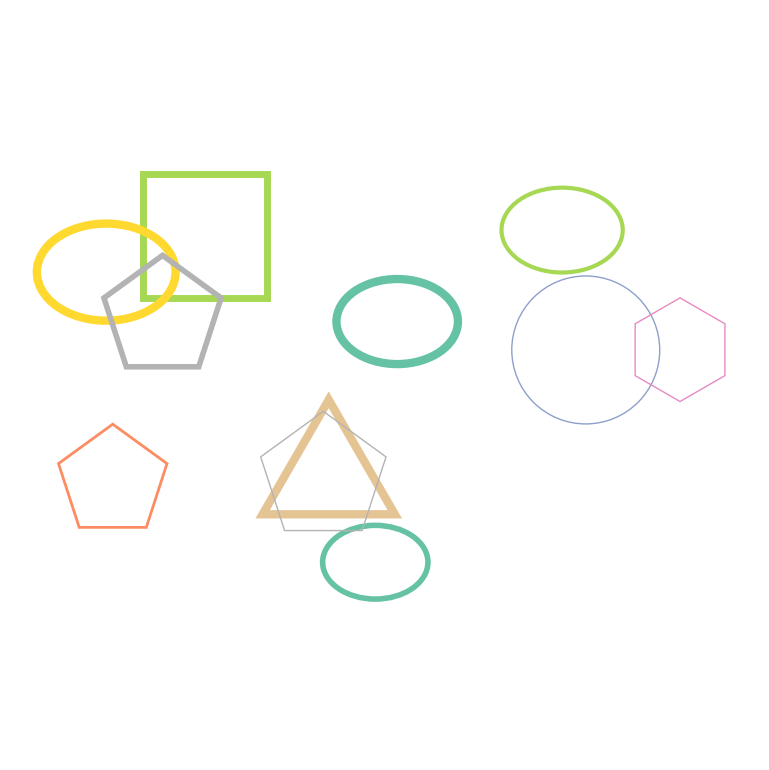[{"shape": "oval", "thickness": 2, "radius": 0.34, "center": [0.487, 0.27]}, {"shape": "oval", "thickness": 3, "radius": 0.39, "center": [0.516, 0.582]}, {"shape": "pentagon", "thickness": 1, "radius": 0.37, "center": [0.146, 0.375]}, {"shape": "circle", "thickness": 0.5, "radius": 0.48, "center": [0.761, 0.546]}, {"shape": "hexagon", "thickness": 0.5, "radius": 0.34, "center": [0.883, 0.546]}, {"shape": "oval", "thickness": 1.5, "radius": 0.39, "center": [0.73, 0.701]}, {"shape": "square", "thickness": 2.5, "radius": 0.4, "center": [0.266, 0.693]}, {"shape": "oval", "thickness": 3, "radius": 0.45, "center": [0.138, 0.647]}, {"shape": "triangle", "thickness": 3, "radius": 0.5, "center": [0.427, 0.382]}, {"shape": "pentagon", "thickness": 2, "radius": 0.4, "center": [0.211, 0.588]}, {"shape": "pentagon", "thickness": 0.5, "radius": 0.43, "center": [0.42, 0.38]}]